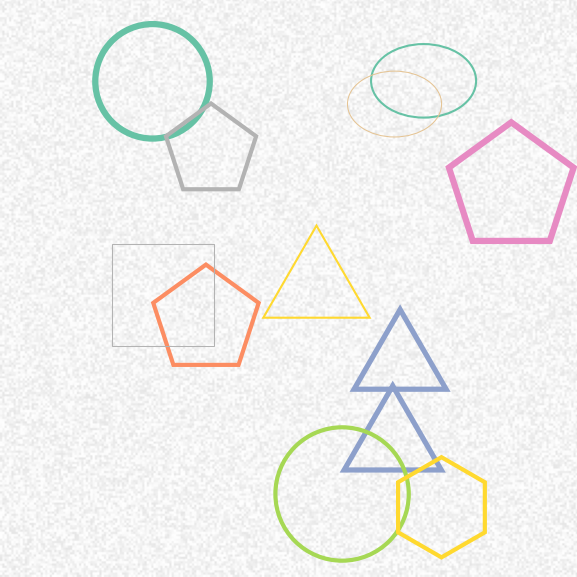[{"shape": "oval", "thickness": 1, "radius": 0.45, "center": [0.733, 0.859]}, {"shape": "circle", "thickness": 3, "radius": 0.5, "center": [0.264, 0.858]}, {"shape": "pentagon", "thickness": 2, "radius": 0.48, "center": [0.357, 0.445]}, {"shape": "triangle", "thickness": 2.5, "radius": 0.49, "center": [0.68, 0.234]}, {"shape": "triangle", "thickness": 2.5, "radius": 0.46, "center": [0.693, 0.371]}, {"shape": "pentagon", "thickness": 3, "radius": 0.57, "center": [0.885, 0.674]}, {"shape": "circle", "thickness": 2, "radius": 0.58, "center": [0.592, 0.144]}, {"shape": "triangle", "thickness": 1, "radius": 0.53, "center": [0.548, 0.502]}, {"shape": "hexagon", "thickness": 2, "radius": 0.43, "center": [0.764, 0.121]}, {"shape": "oval", "thickness": 0.5, "radius": 0.41, "center": [0.683, 0.819]}, {"shape": "pentagon", "thickness": 2, "radius": 0.41, "center": [0.365, 0.738]}, {"shape": "square", "thickness": 0.5, "radius": 0.44, "center": [0.282, 0.489]}]